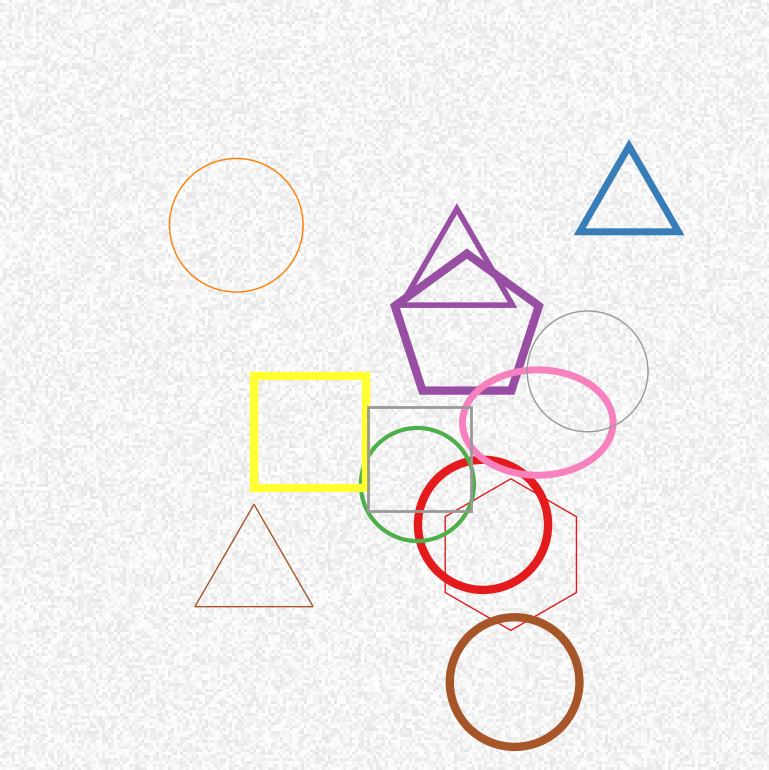[{"shape": "circle", "thickness": 3, "radius": 0.42, "center": [0.627, 0.318]}, {"shape": "hexagon", "thickness": 0.5, "radius": 0.49, "center": [0.663, 0.28]}, {"shape": "triangle", "thickness": 2.5, "radius": 0.37, "center": [0.817, 0.736]}, {"shape": "circle", "thickness": 1.5, "radius": 0.37, "center": [0.542, 0.371]}, {"shape": "pentagon", "thickness": 3, "radius": 0.49, "center": [0.606, 0.572]}, {"shape": "triangle", "thickness": 2, "radius": 0.42, "center": [0.593, 0.645]}, {"shape": "circle", "thickness": 0.5, "radius": 0.43, "center": [0.307, 0.707]}, {"shape": "square", "thickness": 3, "radius": 0.36, "center": [0.402, 0.439]}, {"shape": "triangle", "thickness": 0.5, "radius": 0.44, "center": [0.33, 0.256]}, {"shape": "circle", "thickness": 3, "radius": 0.42, "center": [0.668, 0.114]}, {"shape": "oval", "thickness": 2.5, "radius": 0.49, "center": [0.698, 0.451]}, {"shape": "circle", "thickness": 0.5, "radius": 0.39, "center": [0.763, 0.518]}, {"shape": "square", "thickness": 1, "radius": 0.34, "center": [0.545, 0.403]}]